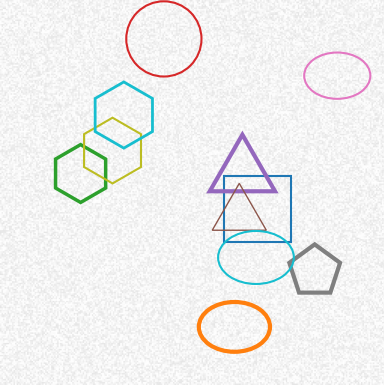[{"shape": "square", "thickness": 1.5, "radius": 0.43, "center": [0.669, 0.458]}, {"shape": "oval", "thickness": 3, "radius": 0.46, "center": [0.609, 0.151]}, {"shape": "hexagon", "thickness": 2.5, "radius": 0.38, "center": [0.209, 0.549]}, {"shape": "circle", "thickness": 1.5, "radius": 0.49, "center": [0.426, 0.899]}, {"shape": "triangle", "thickness": 3, "radius": 0.49, "center": [0.63, 0.552]}, {"shape": "triangle", "thickness": 1, "radius": 0.41, "center": [0.622, 0.443]}, {"shape": "oval", "thickness": 1.5, "radius": 0.43, "center": [0.876, 0.803]}, {"shape": "pentagon", "thickness": 3, "radius": 0.35, "center": [0.817, 0.296]}, {"shape": "hexagon", "thickness": 1.5, "radius": 0.43, "center": [0.292, 0.609]}, {"shape": "hexagon", "thickness": 2, "radius": 0.43, "center": [0.322, 0.701]}, {"shape": "oval", "thickness": 1.5, "radius": 0.49, "center": [0.665, 0.331]}]